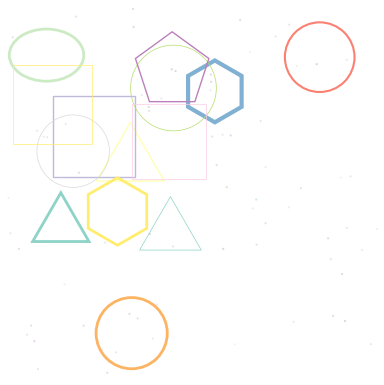[{"shape": "triangle", "thickness": 2, "radius": 0.42, "center": [0.158, 0.415]}, {"shape": "triangle", "thickness": 0.5, "radius": 0.46, "center": [0.443, 0.397]}, {"shape": "triangle", "thickness": 1, "radius": 0.51, "center": [0.339, 0.581]}, {"shape": "square", "thickness": 1, "radius": 0.53, "center": [0.244, 0.646]}, {"shape": "circle", "thickness": 1.5, "radius": 0.45, "center": [0.83, 0.852]}, {"shape": "hexagon", "thickness": 3, "radius": 0.4, "center": [0.558, 0.763]}, {"shape": "circle", "thickness": 2, "radius": 0.46, "center": [0.342, 0.135]}, {"shape": "circle", "thickness": 0.5, "radius": 0.56, "center": [0.451, 0.771]}, {"shape": "square", "thickness": 0.5, "radius": 0.48, "center": [0.44, 0.633]}, {"shape": "circle", "thickness": 0.5, "radius": 0.47, "center": [0.19, 0.607]}, {"shape": "pentagon", "thickness": 1, "radius": 0.5, "center": [0.447, 0.817]}, {"shape": "oval", "thickness": 2, "radius": 0.48, "center": [0.121, 0.857]}, {"shape": "hexagon", "thickness": 2, "radius": 0.44, "center": [0.305, 0.451]}, {"shape": "square", "thickness": 0.5, "radius": 0.51, "center": [0.135, 0.727]}]